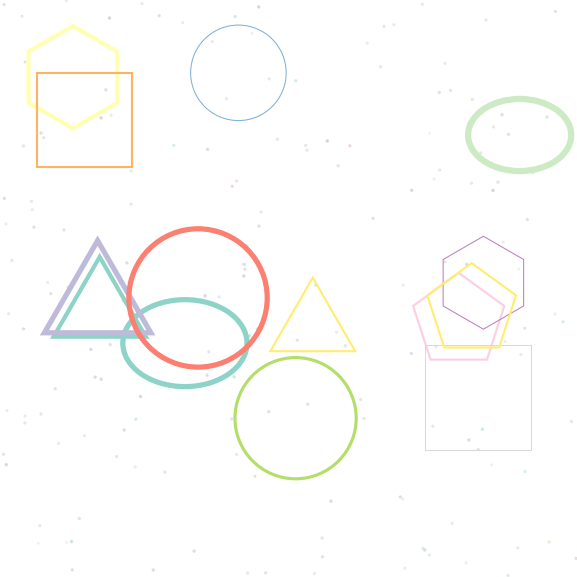[{"shape": "oval", "thickness": 2.5, "radius": 0.54, "center": [0.32, 0.405]}, {"shape": "triangle", "thickness": 2, "radius": 0.46, "center": [0.173, 0.462]}, {"shape": "hexagon", "thickness": 2, "radius": 0.44, "center": [0.126, 0.865]}, {"shape": "triangle", "thickness": 2.5, "radius": 0.53, "center": [0.169, 0.476]}, {"shape": "circle", "thickness": 2.5, "radius": 0.6, "center": [0.343, 0.483]}, {"shape": "circle", "thickness": 0.5, "radius": 0.41, "center": [0.413, 0.873]}, {"shape": "square", "thickness": 1, "radius": 0.41, "center": [0.146, 0.791]}, {"shape": "circle", "thickness": 1.5, "radius": 0.52, "center": [0.512, 0.275]}, {"shape": "pentagon", "thickness": 1, "radius": 0.42, "center": [0.794, 0.444]}, {"shape": "square", "thickness": 0.5, "radius": 0.45, "center": [0.828, 0.311]}, {"shape": "hexagon", "thickness": 0.5, "radius": 0.4, "center": [0.837, 0.51]}, {"shape": "oval", "thickness": 3, "radius": 0.45, "center": [0.9, 0.765]}, {"shape": "triangle", "thickness": 1, "radius": 0.42, "center": [0.542, 0.433]}, {"shape": "pentagon", "thickness": 1, "radius": 0.4, "center": [0.817, 0.463]}]